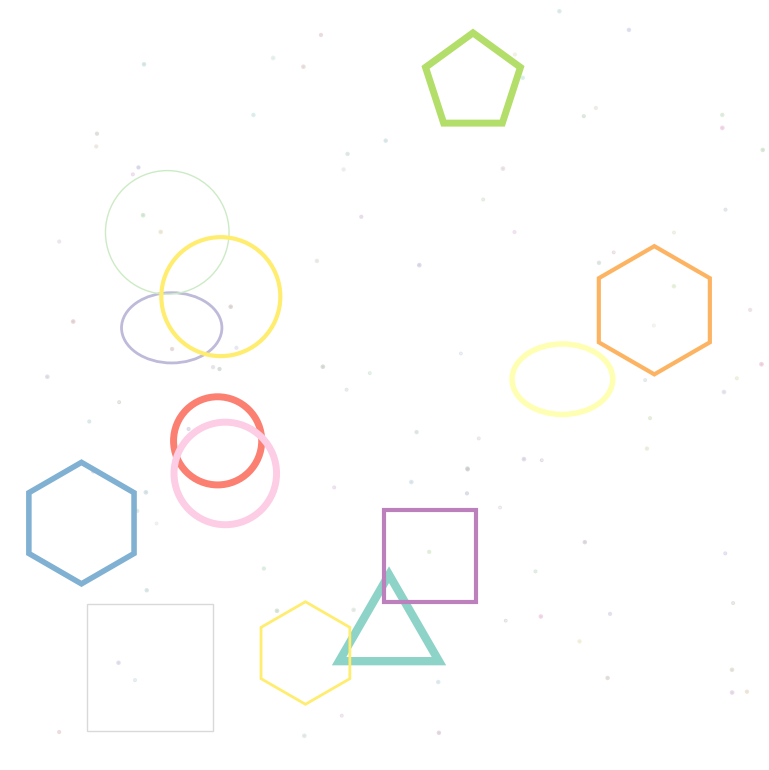[{"shape": "triangle", "thickness": 3, "radius": 0.37, "center": [0.505, 0.179]}, {"shape": "oval", "thickness": 2, "radius": 0.33, "center": [0.73, 0.508]}, {"shape": "oval", "thickness": 1, "radius": 0.33, "center": [0.223, 0.574]}, {"shape": "circle", "thickness": 2.5, "radius": 0.29, "center": [0.283, 0.427]}, {"shape": "hexagon", "thickness": 2, "radius": 0.39, "center": [0.106, 0.321]}, {"shape": "hexagon", "thickness": 1.5, "radius": 0.42, "center": [0.85, 0.597]}, {"shape": "pentagon", "thickness": 2.5, "radius": 0.32, "center": [0.614, 0.893]}, {"shape": "circle", "thickness": 2.5, "radius": 0.33, "center": [0.293, 0.385]}, {"shape": "square", "thickness": 0.5, "radius": 0.41, "center": [0.195, 0.133]}, {"shape": "square", "thickness": 1.5, "radius": 0.3, "center": [0.559, 0.278]}, {"shape": "circle", "thickness": 0.5, "radius": 0.4, "center": [0.217, 0.698]}, {"shape": "circle", "thickness": 1.5, "radius": 0.39, "center": [0.287, 0.615]}, {"shape": "hexagon", "thickness": 1, "radius": 0.33, "center": [0.397, 0.152]}]